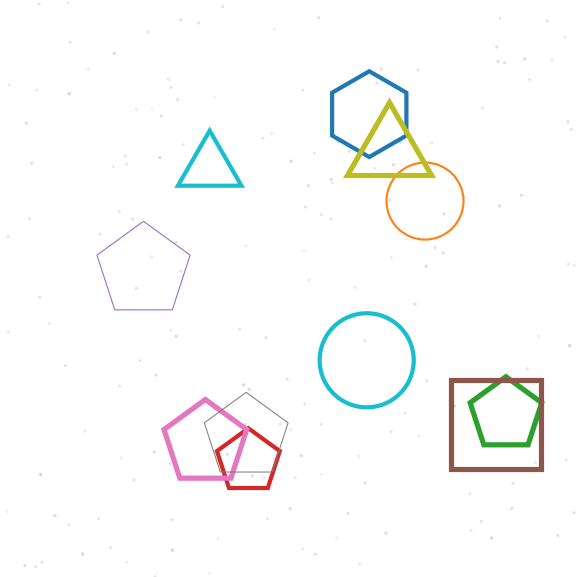[{"shape": "hexagon", "thickness": 2, "radius": 0.37, "center": [0.639, 0.801]}, {"shape": "circle", "thickness": 1, "radius": 0.33, "center": [0.736, 0.651]}, {"shape": "pentagon", "thickness": 2.5, "radius": 0.33, "center": [0.876, 0.282]}, {"shape": "pentagon", "thickness": 2, "radius": 0.29, "center": [0.43, 0.2]}, {"shape": "pentagon", "thickness": 0.5, "radius": 0.42, "center": [0.249, 0.531]}, {"shape": "square", "thickness": 2.5, "radius": 0.39, "center": [0.859, 0.264]}, {"shape": "pentagon", "thickness": 2.5, "radius": 0.38, "center": [0.356, 0.232]}, {"shape": "pentagon", "thickness": 0.5, "radius": 0.38, "center": [0.426, 0.243]}, {"shape": "triangle", "thickness": 2.5, "radius": 0.42, "center": [0.675, 0.737]}, {"shape": "circle", "thickness": 2, "radius": 0.41, "center": [0.635, 0.375]}, {"shape": "triangle", "thickness": 2, "radius": 0.32, "center": [0.363, 0.709]}]